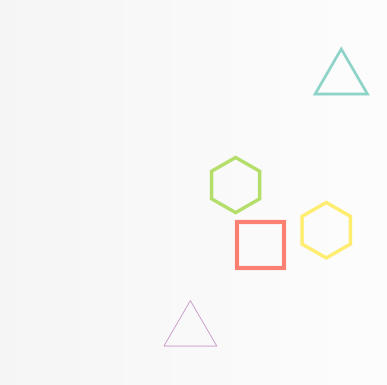[{"shape": "triangle", "thickness": 2, "radius": 0.39, "center": [0.881, 0.795]}, {"shape": "square", "thickness": 3, "radius": 0.3, "center": [0.672, 0.364]}, {"shape": "hexagon", "thickness": 2.5, "radius": 0.36, "center": [0.608, 0.519]}, {"shape": "triangle", "thickness": 0.5, "radius": 0.39, "center": [0.491, 0.141]}, {"shape": "hexagon", "thickness": 2.5, "radius": 0.36, "center": [0.842, 0.402]}]